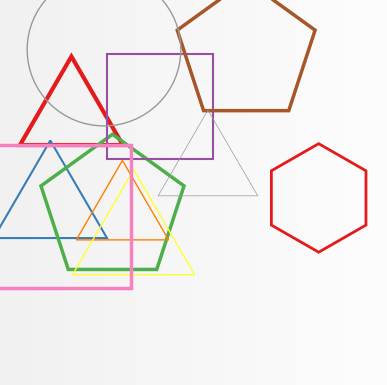[{"shape": "triangle", "thickness": 3, "radius": 0.77, "center": [0.184, 0.7]}, {"shape": "hexagon", "thickness": 2, "radius": 0.7, "center": [0.822, 0.486]}, {"shape": "triangle", "thickness": 1.5, "radius": 0.84, "center": [0.13, 0.466]}, {"shape": "pentagon", "thickness": 2.5, "radius": 0.97, "center": [0.29, 0.457]}, {"shape": "square", "thickness": 1.5, "radius": 0.68, "center": [0.413, 0.724]}, {"shape": "triangle", "thickness": 1, "radius": 0.69, "center": [0.316, 0.446]}, {"shape": "triangle", "thickness": 1, "radius": 0.91, "center": [0.345, 0.377]}, {"shape": "pentagon", "thickness": 2.5, "radius": 0.93, "center": [0.635, 0.864]}, {"shape": "square", "thickness": 2.5, "radius": 0.93, "center": [0.152, 0.438]}, {"shape": "circle", "thickness": 1, "radius": 0.99, "center": [0.268, 0.871]}, {"shape": "triangle", "thickness": 0.5, "radius": 0.74, "center": [0.537, 0.566]}]